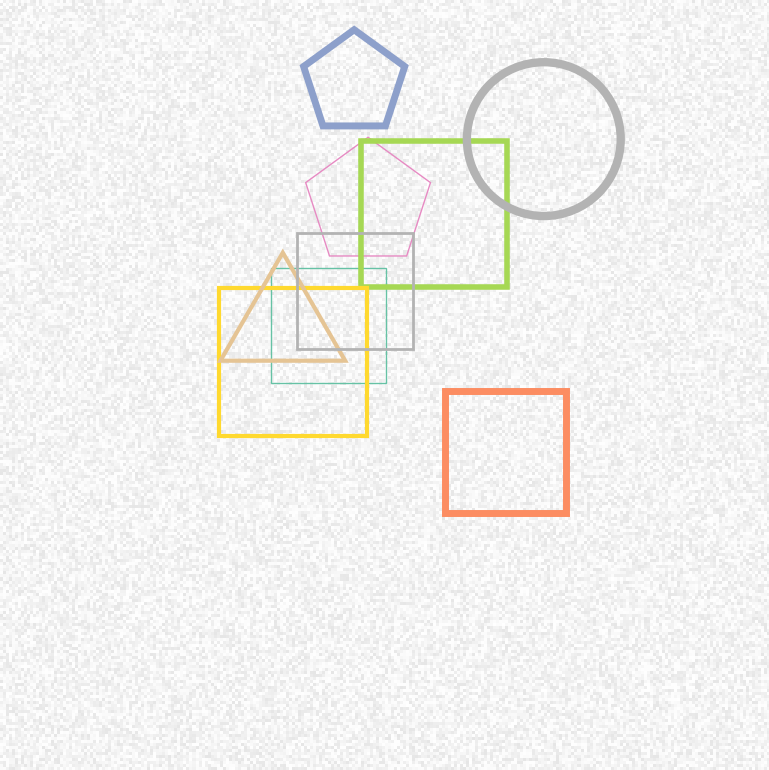[{"shape": "square", "thickness": 0.5, "radius": 0.37, "center": [0.427, 0.577]}, {"shape": "square", "thickness": 2.5, "radius": 0.4, "center": [0.656, 0.413]}, {"shape": "pentagon", "thickness": 2.5, "radius": 0.35, "center": [0.46, 0.892]}, {"shape": "pentagon", "thickness": 0.5, "radius": 0.43, "center": [0.478, 0.736]}, {"shape": "square", "thickness": 2, "radius": 0.47, "center": [0.564, 0.722]}, {"shape": "square", "thickness": 1.5, "radius": 0.48, "center": [0.38, 0.53]}, {"shape": "triangle", "thickness": 1.5, "radius": 0.47, "center": [0.367, 0.578]}, {"shape": "square", "thickness": 1, "radius": 0.38, "center": [0.461, 0.622]}, {"shape": "circle", "thickness": 3, "radius": 0.5, "center": [0.706, 0.819]}]